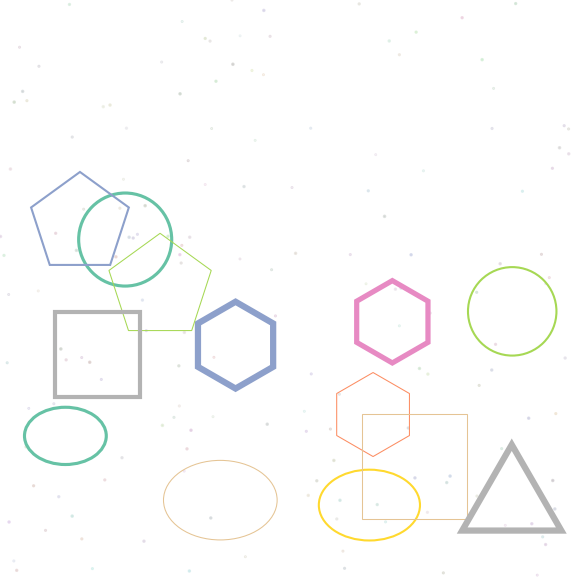[{"shape": "oval", "thickness": 1.5, "radius": 0.35, "center": [0.113, 0.244]}, {"shape": "circle", "thickness": 1.5, "radius": 0.4, "center": [0.217, 0.584]}, {"shape": "hexagon", "thickness": 0.5, "radius": 0.36, "center": [0.646, 0.281]}, {"shape": "pentagon", "thickness": 1, "radius": 0.44, "center": [0.138, 0.612]}, {"shape": "hexagon", "thickness": 3, "radius": 0.38, "center": [0.408, 0.401]}, {"shape": "hexagon", "thickness": 2.5, "radius": 0.36, "center": [0.679, 0.442]}, {"shape": "circle", "thickness": 1, "radius": 0.38, "center": [0.887, 0.46]}, {"shape": "pentagon", "thickness": 0.5, "radius": 0.47, "center": [0.277, 0.502]}, {"shape": "oval", "thickness": 1, "radius": 0.44, "center": [0.64, 0.125]}, {"shape": "oval", "thickness": 0.5, "radius": 0.49, "center": [0.382, 0.133]}, {"shape": "square", "thickness": 0.5, "radius": 0.46, "center": [0.718, 0.191]}, {"shape": "triangle", "thickness": 3, "radius": 0.5, "center": [0.886, 0.13]}, {"shape": "square", "thickness": 2, "radius": 0.37, "center": [0.169, 0.386]}]